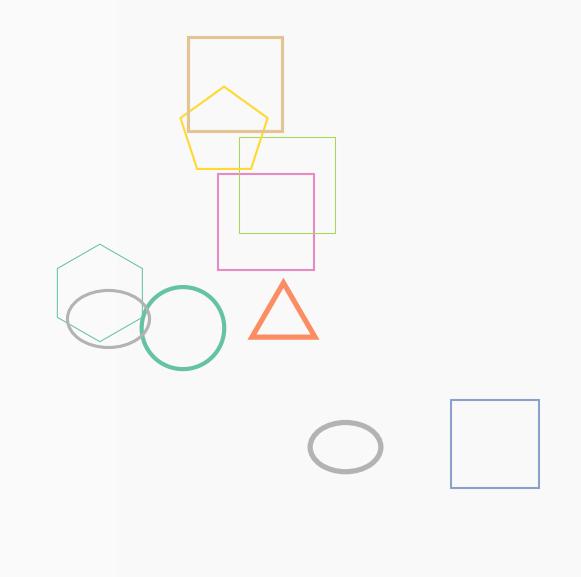[{"shape": "hexagon", "thickness": 0.5, "radius": 0.42, "center": [0.172, 0.492]}, {"shape": "circle", "thickness": 2, "radius": 0.36, "center": [0.315, 0.431]}, {"shape": "triangle", "thickness": 2.5, "radius": 0.31, "center": [0.488, 0.447]}, {"shape": "square", "thickness": 1, "radius": 0.38, "center": [0.852, 0.23]}, {"shape": "square", "thickness": 1, "radius": 0.41, "center": [0.457, 0.615]}, {"shape": "square", "thickness": 0.5, "radius": 0.42, "center": [0.494, 0.678]}, {"shape": "pentagon", "thickness": 1, "radius": 0.39, "center": [0.385, 0.77]}, {"shape": "square", "thickness": 1.5, "radius": 0.41, "center": [0.404, 0.854]}, {"shape": "oval", "thickness": 2.5, "radius": 0.3, "center": [0.594, 0.225]}, {"shape": "oval", "thickness": 1.5, "radius": 0.35, "center": [0.187, 0.447]}]